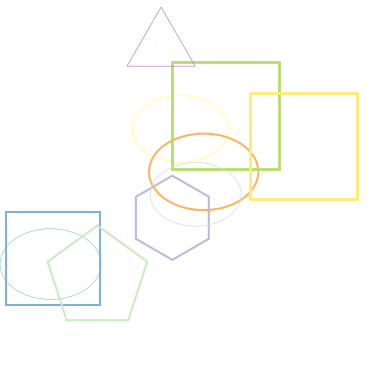[{"shape": "oval", "thickness": 0.5, "radius": 0.66, "center": [0.131, 0.314]}, {"shape": "oval", "thickness": 1, "radius": 0.62, "center": [0.468, 0.666]}, {"shape": "hexagon", "thickness": 1.5, "radius": 0.55, "center": [0.448, 0.434]}, {"shape": "square", "thickness": 1.5, "radius": 0.61, "center": [0.137, 0.329]}, {"shape": "oval", "thickness": 1.5, "radius": 0.71, "center": [0.529, 0.554]}, {"shape": "square", "thickness": 2, "radius": 0.7, "center": [0.585, 0.701]}, {"shape": "oval", "thickness": 0.5, "radius": 0.59, "center": [0.508, 0.495]}, {"shape": "triangle", "thickness": 0.5, "radius": 0.51, "center": [0.418, 0.879]}, {"shape": "pentagon", "thickness": 1.5, "radius": 0.68, "center": [0.253, 0.278]}, {"shape": "square", "thickness": 2, "radius": 0.69, "center": [0.789, 0.621]}]